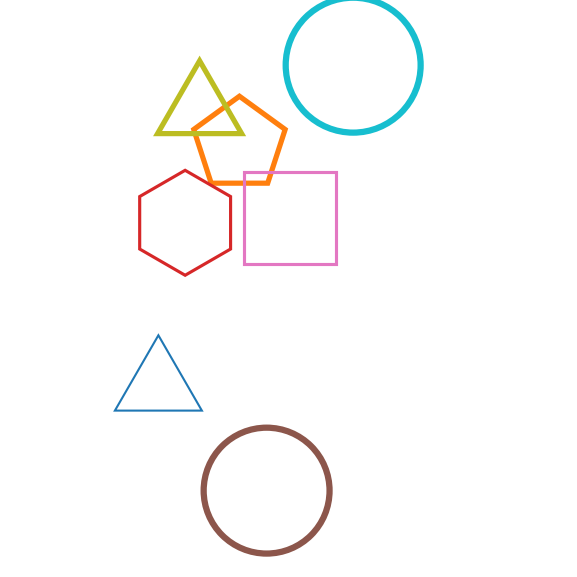[{"shape": "triangle", "thickness": 1, "radius": 0.43, "center": [0.274, 0.332]}, {"shape": "pentagon", "thickness": 2.5, "radius": 0.42, "center": [0.415, 0.749]}, {"shape": "hexagon", "thickness": 1.5, "radius": 0.45, "center": [0.321, 0.613]}, {"shape": "circle", "thickness": 3, "radius": 0.54, "center": [0.462, 0.15]}, {"shape": "square", "thickness": 1.5, "radius": 0.4, "center": [0.502, 0.622]}, {"shape": "triangle", "thickness": 2.5, "radius": 0.42, "center": [0.346, 0.81]}, {"shape": "circle", "thickness": 3, "radius": 0.58, "center": [0.612, 0.886]}]